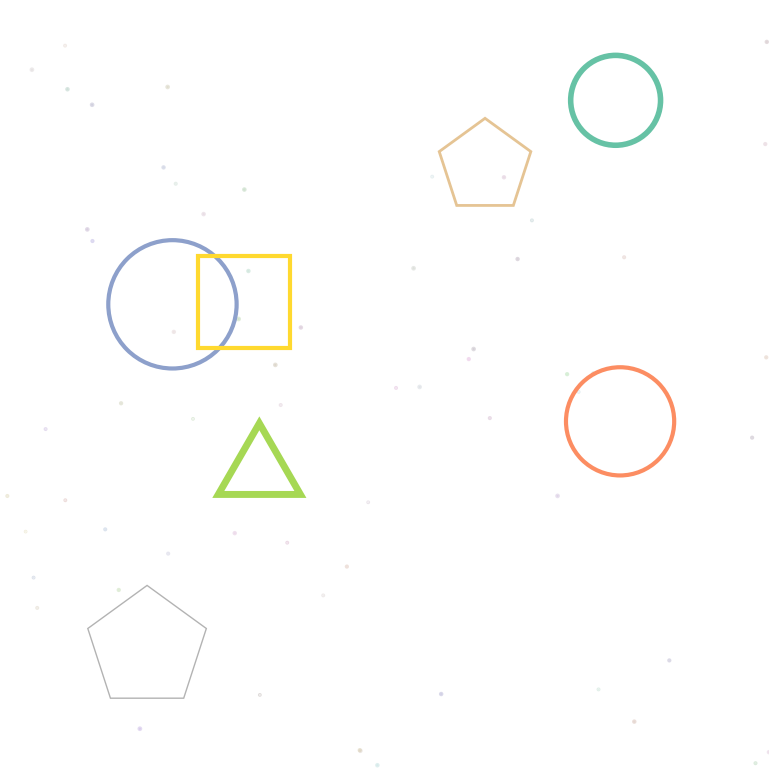[{"shape": "circle", "thickness": 2, "radius": 0.29, "center": [0.8, 0.87]}, {"shape": "circle", "thickness": 1.5, "radius": 0.35, "center": [0.805, 0.453]}, {"shape": "circle", "thickness": 1.5, "radius": 0.42, "center": [0.224, 0.605]}, {"shape": "triangle", "thickness": 2.5, "radius": 0.31, "center": [0.337, 0.389]}, {"shape": "square", "thickness": 1.5, "radius": 0.3, "center": [0.317, 0.608]}, {"shape": "pentagon", "thickness": 1, "radius": 0.31, "center": [0.63, 0.784]}, {"shape": "pentagon", "thickness": 0.5, "radius": 0.4, "center": [0.191, 0.159]}]